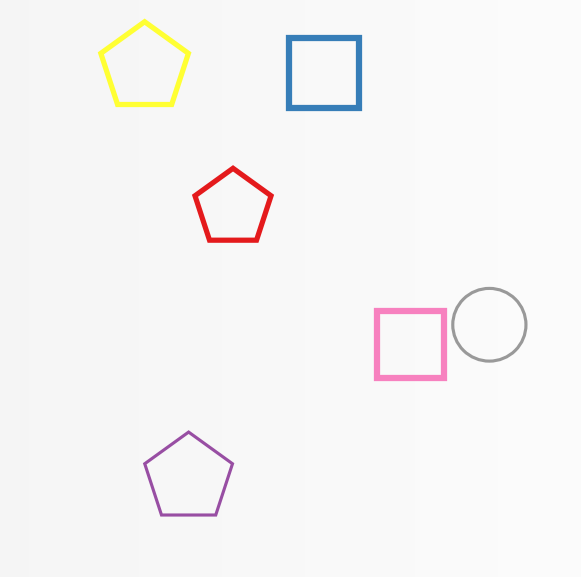[{"shape": "pentagon", "thickness": 2.5, "radius": 0.34, "center": [0.401, 0.639]}, {"shape": "square", "thickness": 3, "radius": 0.3, "center": [0.558, 0.872]}, {"shape": "pentagon", "thickness": 1.5, "radius": 0.4, "center": [0.325, 0.172]}, {"shape": "pentagon", "thickness": 2.5, "radius": 0.4, "center": [0.249, 0.882]}, {"shape": "square", "thickness": 3, "radius": 0.29, "center": [0.706, 0.403]}, {"shape": "circle", "thickness": 1.5, "radius": 0.31, "center": [0.842, 0.437]}]